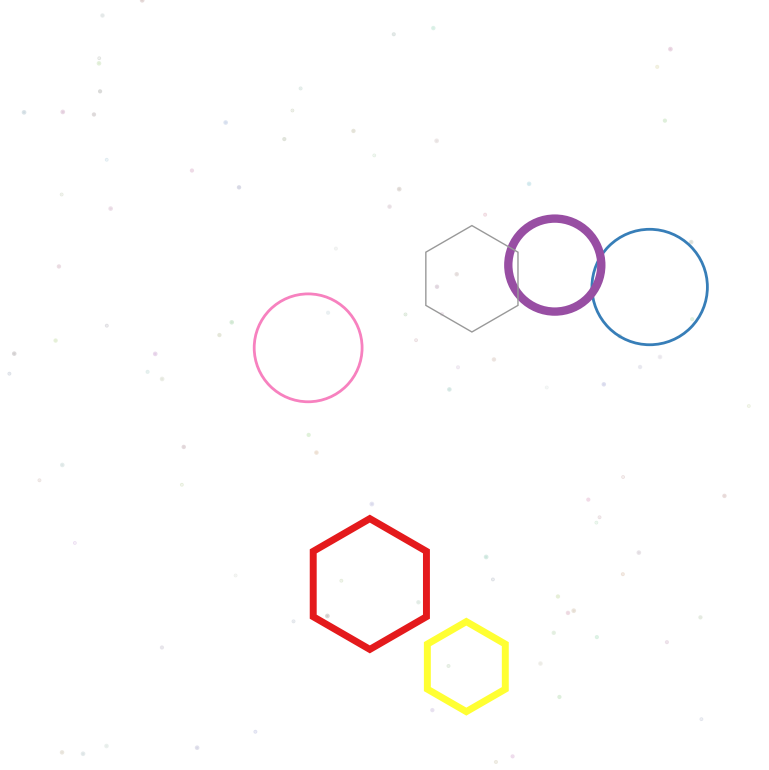[{"shape": "hexagon", "thickness": 2.5, "radius": 0.42, "center": [0.48, 0.242]}, {"shape": "circle", "thickness": 1, "radius": 0.37, "center": [0.844, 0.627]}, {"shape": "circle", "thickness": 3, "radius": 0.3, "center": [0.721, 0.656]}, {"shape": "hexagon", "thickness": 2.5, "radius": 0.29, "center": [0.606, 0.134]}, {"shape": "circle", "thickness": 1, "radius": 0.35, "center": [0.4, 0.548]}, {"shape": "hexagon", "thickness": 0.5, "radius": 0.35, "center": [0.613, 0.638]}]